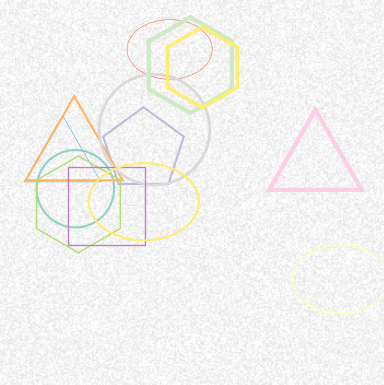[{"shape": "circle", "thickness": 1.5, "radius": 0.5, "center": [0.196, 0.51]}, {"shape": "oval", "thickness": 1, "radius": 0.63, "center": [0.885, 0.275]}, {"shape": "pentagon", "thickness": 1.5, "radius": 0.55, "center": [0.373, 0.611]}, {"shape": "oval", "thickness": 0.5, "radius": 0.55, "center": [0.441, 0.872]}, {"shape": "triangle", "thickness": 0.5, "radius": 0.57, "center": [0.163, 0.585]}, {"shape": "triangle", "thickness": 1.5, "radius": 0.73, "center": [0.193, 0.604]}, {"shape": "hexagon", "thickness": 1, "radius": 0.63, "center": [0.204, 0.469]}, {"shape": "triangle", "thickness": 3, "radius": 0.69, "center": [0.819, 0.576]}, {"shape": "circle", "thickness": 2, "radius": 0.72, "center": [0.401, 0.663]}, {"shape": "square", "thickness": 1, "radius": 0.5, "center": [0.277, 0.465]}, {"shape": "hexagon", "thickness": 3, "radius": 0.62, "center": [0.495, 0.831]}, {"shape": "oval", "thickness": 1.5, "radius": 0.72, "center": [0.374, 0.476]}, {"shape": "hexagon", "thickness": 2.5, "radius": 0.52, "center": [0.526, 0.825]}]